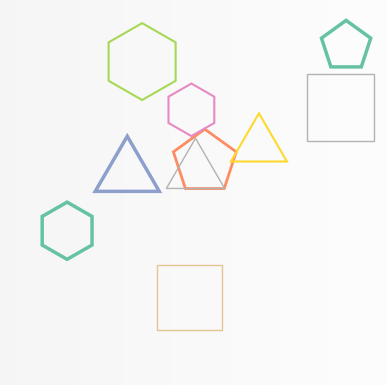[{"shape": "hexagon", "thickness": 2.5, "radius": 0.37, "center": [0.173, 0.401]}, {"shape": "pentagon", "thickness": 2.5, "radius": 0.33, "center": [0.893, 0.88]}, {"shape": "pentagon", "thickness": 2, "radius": 0.43, "center": [0.529, 0.579]}, {"shape": "triangle", "thickness": 2.5, "radius": 0.48, "center": [0.328, 0.551]}, {"shape": "hexagon", "thickness": 1.5, "radius": 0.34, "center": [0.494, 0.715]}, {"shape": "hexagon", "thickness": 1.5, "radius": 0.5, "center": [0.367, 0.84]}, {"shape": "triangle", "thickness": 1.5, "radius": 0.42, "center": [0.668, 0.622]}, {"shape": "square", "thickness": 1, "radius": 0.42, "center": [0.489, 0.227]}, {"shape": "triangle", "thickness": 1, "radius": 0.43, "center": [0.504, 0.554]}, {"shape": "square", "thickness": 1, "radius": 0.43, "center": [0.879, 0.721]}]